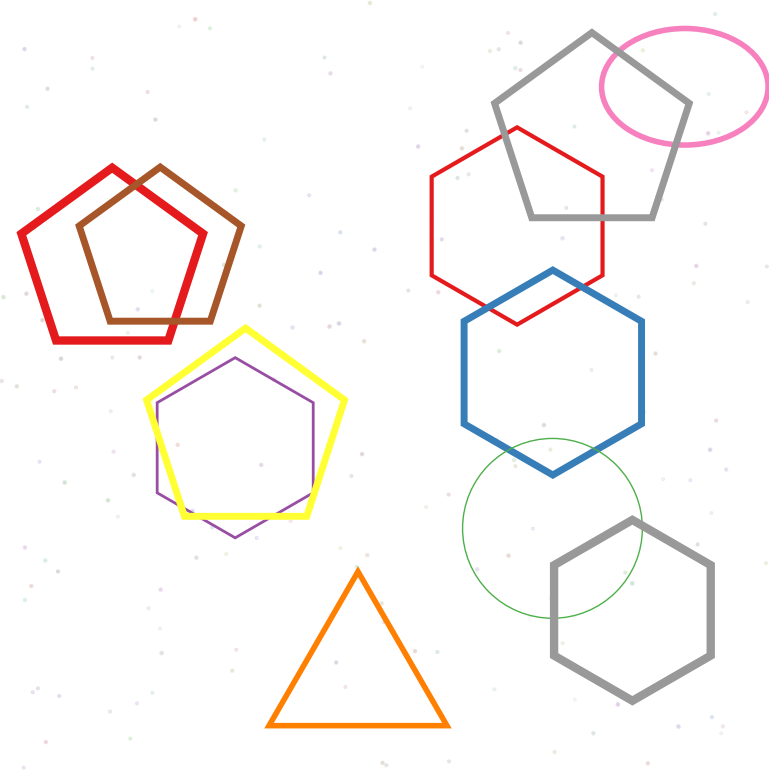[{"shape": "pentagon", "thickness": 3, "radius": 0.62, "center": [0.146, 0.658]}, {"shape": "hexagon", "thickness": 1.5, "radius": 0.64, "center": [0.672, 0.707]}, {"shape": "hexagon", "thickness": 2.5, "radius": 0.67, "center": [0.718, 0.516]}, {"shape": "circle", "thickness": 0.5, "radius": 0.58, "center": [0.718, 0.314]}, {"shape": "hexagon", "thickness": 1, "radius": 0.59, "center": [0.305, 0.419]}, {"shape": "triangle", "thickness": 2, "radius": 0.67, "center": [0.465, 0.124]}, {"shape": "pentagon", "thickness": 2.5, "radius": 0.68, "center": [0.319, 0.439]}, {"shape": "pentagon", "thickness": 2.5, "radius": 0.55, "center": [0.208, 0.672]}, {"shape": "oval", "thickness": 2, "radius": 0.54, "center": [0.889, 0.887]}, {"shape": "hexagon", "thickness": 3, "radius": 0.59, "center": [0.821, 0.207]}, {"shape": "pentagon", "thickness": 2.5, "radius": 0.66, "center": [0.769, 0.825]}]